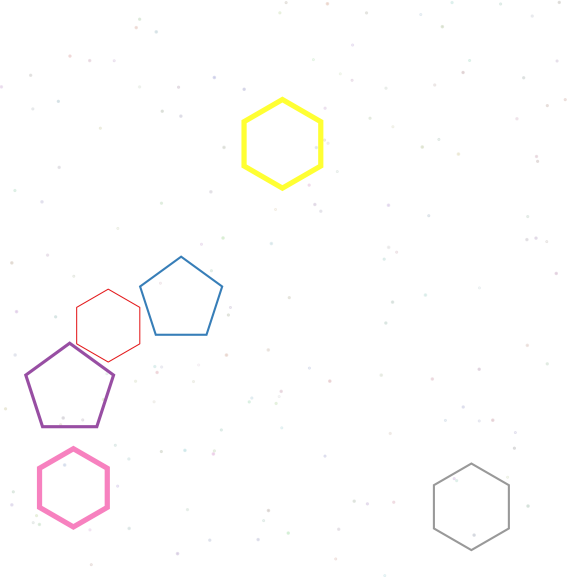[{"shape": "hexagon", "thickness": 0.5, "radius": 0.32, "center": [0.187, 0.435]}, {"shape": "pentagon", "thickness": 1, "radius": 0.37, "center": [0.314, 0.48]}, {"shape": "pentagon", "thickness": 1.5, "radius": 0.4, "center": [0.121, 0.325]}, {"shape": "hexagon", "thickness": 2.5, "radius": 0.38, "center": [0.489, 0.75]}, {"shape": "hexagon", "thickness": 2.5, "radius": 0.34, "center": [0.127, 0.154]}, {"shape": "hexagon", "thickness": 1, "radius": 0.37, "center": [0.816, 0.122]}]